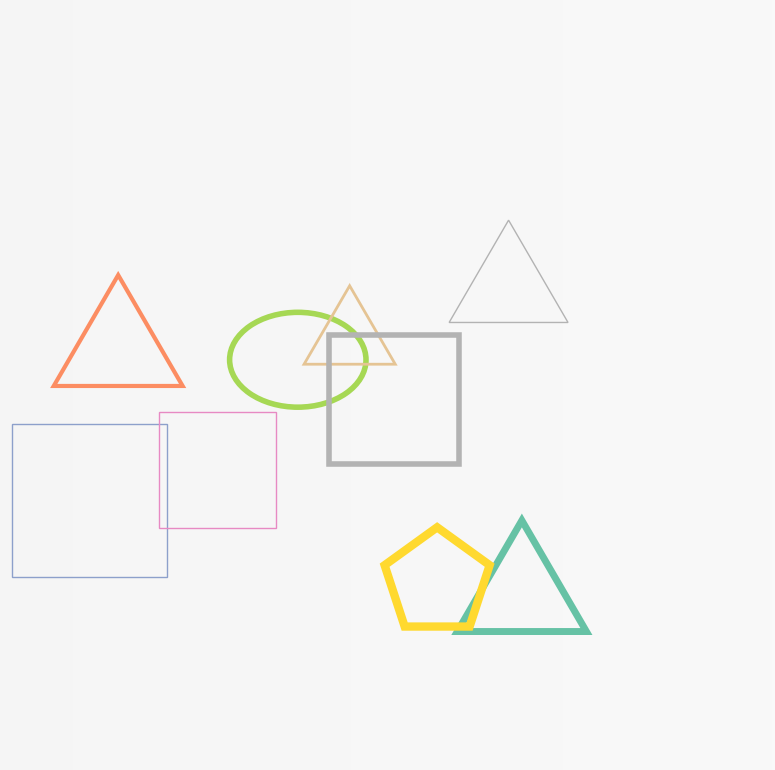[{"shape": "triangle", "thickness": 2.5, "radius": 0.48, "center": [0.673, 0.228]}, {"shape": "triangle", "thickness": 1.5, "radius": 0.48, "center": [0.152, 0.547]}, {"shape": "square", "thickness": 0.5, "radius": 0.5, "center": [0.115, 0.35]}, {"shape": "square", "thickness": 0.5, "radius": 0.38, "center": [0.281, 0.39]}, {"shape": "oval", "thickness": 2, "radius": 0.44, "center": [0.384, 0.533]}, {"shape": "pentagon", "thickness": 3, "radius": 0.36, "center": [0.564, 0.244]}, {"shape": "triangle", "thickness": 1, "radius": 0.34, "center": [0.451, 0.561]}, {"shape": "triangle", "thickness": 0.5, "radius": 0.44, "center": [0.656, 0.625]}, {"shape": "square", "thickness": 2, "radius": 0.42, "center": [0.509, 0.481]}]